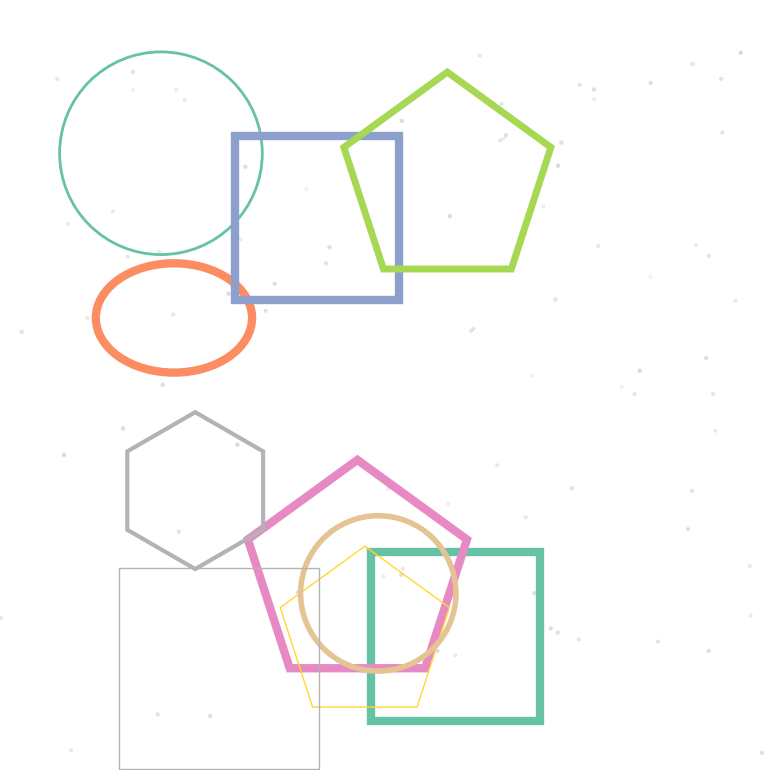[{"shape": "circle", "thickness": 1, "radius": 0.66, "center": [0.209, 0.801]}, {"shape": "square", "thickness": 3, "radius": 0.55, "center": [0.592, 0.173]}, {"shape": "oval", "thickness": 3, "radius": 0.51, "center": [0.226, 0.587]}, {"shape": "square", "thickness": 3, "radius": 0.53, "center": [0.412, 0.717]}, {"shape": "pentagon", "thickness": 3, "radius": 0.75, "center": [0.464, 0.253]}, {"shape": "pentagon", "thickness": 2.5, "radius": 0.71, "center": [0.581, 0.765]}, {"shape": "pentagon", "thickness": 0.5, "radius": 0.58, "center": [0.474, 0.175]}, {"shape": "circle", "thickness": 2, "radius": 0.5, "center": [0.491, 0.229]}, {"shape": "hexagon", "thickness": 1.5, "radius": 0.51, "center": [0.254, 0.363]}, {"shape": "square", "thickness": 0.5, "radius": 0.65, "center": [0.284, 0.132]}]